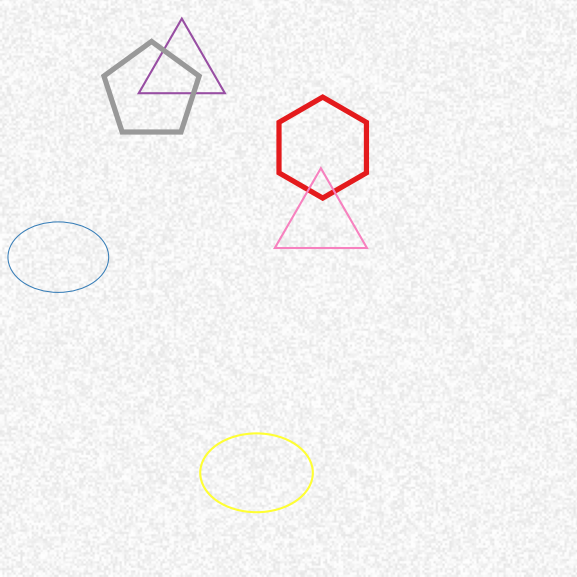[{"shape": "hexagon", "thickness": 2.5, "radius": 0.44, "center": [0.559, 0.744]}, {"shape": "oval", "thickness": 0.5, "radius": 0.44, "center": [0.101, 0.554]}, {"shape": "triangle", "thickness": 1, "radius": 0.43, "center": [0.315, 0.881]}, {"shape": "oval", "thickness": 1, "radius": 0.49, "center": [0.444, 0.18]}, {"shape": "triangle", "thickness": 1, "radius": 0.46, "center": [0.556, 0.616]}, {"shape": "pentagon", "thickness": 2.5, "radius": 0.43, "center": [0.262, 0.841]}]